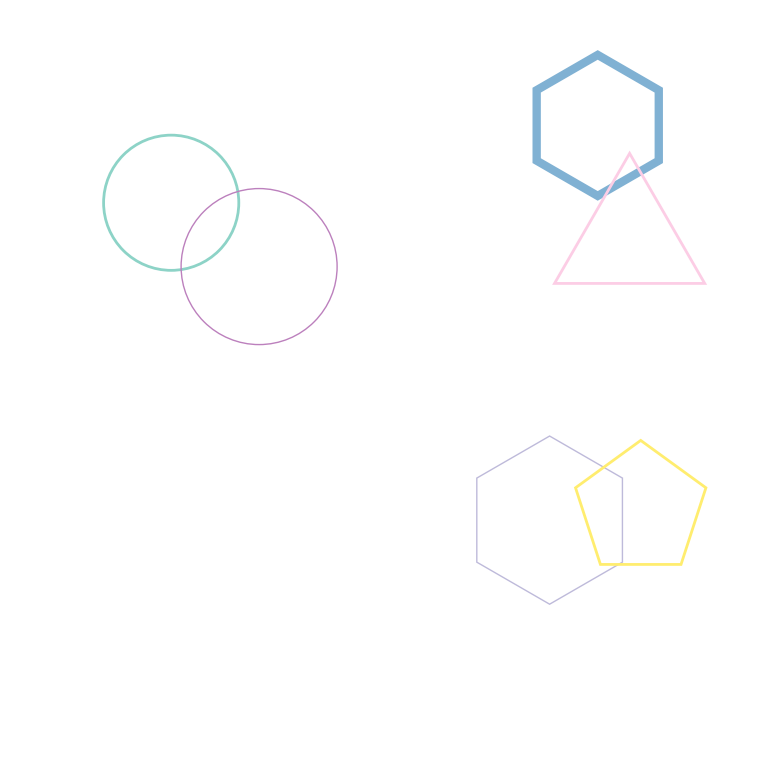[{"shape": "circle", "thickness": 1, "radius": 0.44, "center": [0.222, 0.737]}, {"shape": "hexagon", "thickness": 0.5, "radius": 0.55, "center": [0.714, 0.325]}, {"shape": "hexagon", "thickness": 3, "radius": 0.46, "center": [0.776, 0.837]}, {"shape": "triangle", "thickness": 1, "radius": 0.56, "center": [0.818, 0.688]}, {"shape": "circle", "thickness": 0.5, "radius": 0.51, "center": [0.336, 0.654]}, {"shape": "pentagon", "thickness": 1, "radius": 0.45, "center": [0.832, 0.339]}]